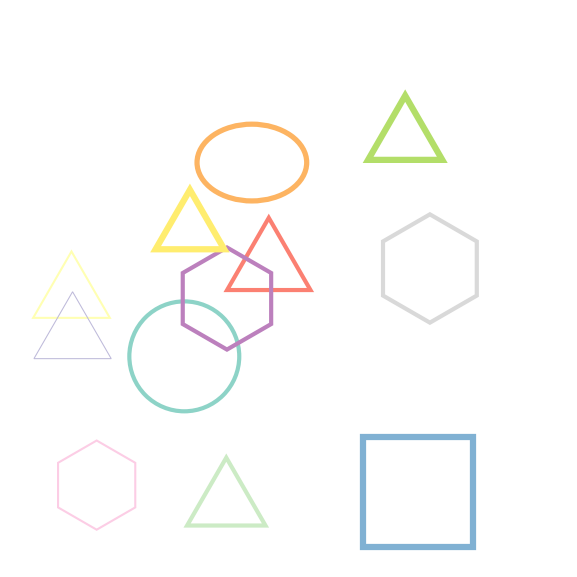[{"shape": "circle", "thickness": 2, "radius": 0.48, "center": [0.319, 0.382]}, {"shape": "triangle", "thickness": 1, "radius": 0.38, "center": [0.124, 0.487]}, {"shape": "triangle", "thickness": 0.5, "radius": 0.39, "center": [0.126, 0.417]}, {"shape": "triangle", "thickness": 2, "radius": 0.42, "center": [0.465, 0.539]}, {"shape": "square", "thickness": 3, "radius": 0.48, "center": [0.724, 0.147]}, {"shape": "oval", "thickness": 2.5, "radius": 0.47, "center": [0.436, 0.718]}, {"shape": "triangle", "thickness": 3, "radius": 0.37, "center": [0.702, 0.759]}, {"shape": "hexagon", "thickness": 1, "radius": 0.39, "center": [0.167, 0.159]}, {"shape": "hexagon", "thickness": 2, "radius": 0.47, "center": [0.744, 0.534]}, {"shape": "hexagon", "thickness": 2, "radius": 0.44, "center": [0.393, 0.482]}, {"shape": "triangle", "thickness": 2, "radius": 0.39, "center": [0.392, 0.128]}, {"shape": "triangle", "thickness": 3, "radius": 0.34, "center": [0.329, 0.602]}]